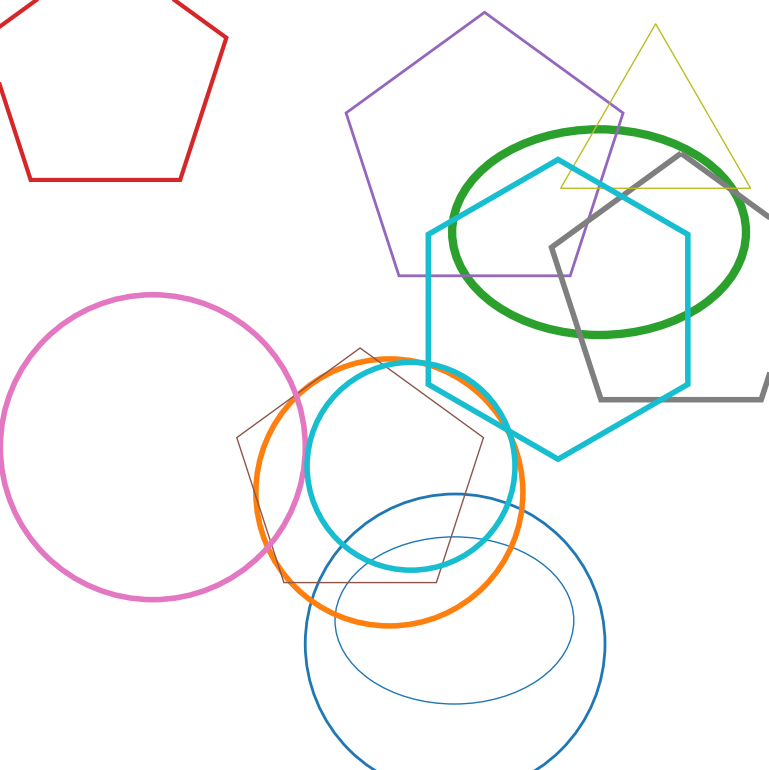[{"shape": "oval", "thickness": 0.5, "radius": 0.78, "center": [0.59, 0.194]}, {"shape": "circle", "thickness": 1, "radius": 0.97, "center": [0.591, 0.164]}, {"shape": "circle", "thickness": 2, "radius": 0.87, "center": [0.506, 0.36]}, {"shape": "oval", "thickness": 3, "radius": 0.95, "center": [0.778, 0.699]}, {"shape": "pentagon", "thickness": 1.5, "radius": 0.83, "center": [0.137, 0.9]}, {"shape": "pentagon", "thickness": 1, "radius": 0.95, "center": [0.629, 0.795]}, {"shape": "pentagon", "thickness": 0.5, "radius": 0.84, "center": [0.468, 0.38]}, {"shape": "circle", "thickness": 2, "radius": 0.99, "center": [0.198, 0.419]}, {"shape": "pentagon", "thickness": 2, "radius": 0.88, "center": [0.885, 0.624]}, {"shape": "triangle", "thickness": 0.5, "radius": 0.71, "center": [0.851, 0.827]}, {"shape": "circle", "thickness": 2, "radius": 0.67, "center": [0.534, 0.395]}, {"shape": "hexagon", "thickness": 2, "radius": 0.97, "center": [0.725, 0.598]}]